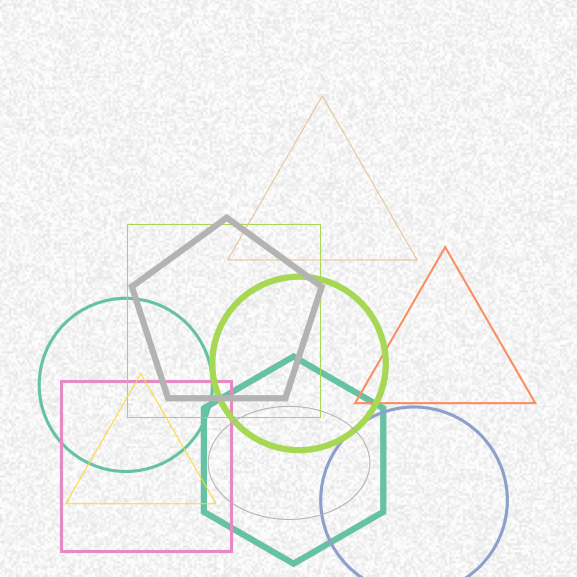[{"shape": "circle", "thickness": 1.5, "radius": 0.75, "center": [0.218, 0.333]}, {"shape": "hexagon", "thickness": 3, "radius": 0.9, "center": [0.508, 0.202]}, {"shape": "triangle", "thickness": 1, "radius": 0.9, "center": [0.771, 0.391]}, {"shape": "circle", "thickness": 1.5, "radius": 0.81, "center": [0.717, 0.133]}, {"shape": "square", "thickness": 1.5, "radius": 0.74, "center": [0.253, 0.193]}, {"shape": "circle", "thickness": 3, "radius": 0.75, "center": [0.518, 0.37]}, {"shape": "square", "thickness": 0.5, "radius": 0.83, "center": [0.388, 0.444]}, {"shape": "triangle", "thickness": 0.5, "radius": 0.75, "center": [0.244, 0.202]}, {"shape": "triangle", "thickness": 0.5, "radius": 0.95, "center": [0.558, 0.644]}, {"shape": "oval", "thickness": 0.5, "radius": 0.7, "center": [0.501, 0.198]}, {"shape": "pentagon", "thickness": 3, "radius": 0.86, "center": [0.393, 0.449]}]